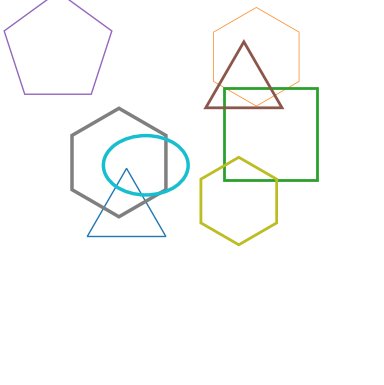[{"shape": "triangle", "thickness": 1, "radius": 0.59, "center": [0.329, 0.445]}, {"shape": "hexagon", "thickness": 0.5, "radius": 0.64, "center": [0.666, 0.853]}, {"shape": "square", "thickness": 2, "radius": 0.6, "center": [0.702, 0.652]}, {"shape": "pentagon", "thickness": 1, "radius": 0.73, "center": [0.151, 0.874]}, {"shape": "triangle", "thickness": 2, "radius": 0.57, "center": [0.633, 0.777]}, {"shape": "hexagon", "thickness": 2.5, "radius": 0.7, "center": [0.309, 0.578]}, {"shape": "hexagon", "thickness": 2, "radius": 0.57, "center": [0.62, 0.478]}, {"shape": "oval", "thickness": 2.5, "radius": 0.55, "center": [0.379, 0.571]}]